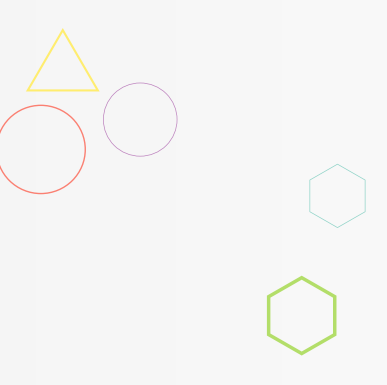[{"shape": "hexagon", "thickness": 0.5, "radius": 0.41, "center": [0.871, 0.491]}, {"shape": "circle", "thickness": 1, "radius": 0.57, "center": [0.105, 0.612]}, {"shape": "hexagon", "thickness": 2.5, "radius": 0.49, "center": [0.779, 0.18]}, {"shape": "circle", "thickness": 0.5, "radius": 0.48, "center": [0.362, 0.689]}, {"shape": "triangle", "thickness": 1.5, "radius": 0.52, "center": [0.162, 0.817]}]